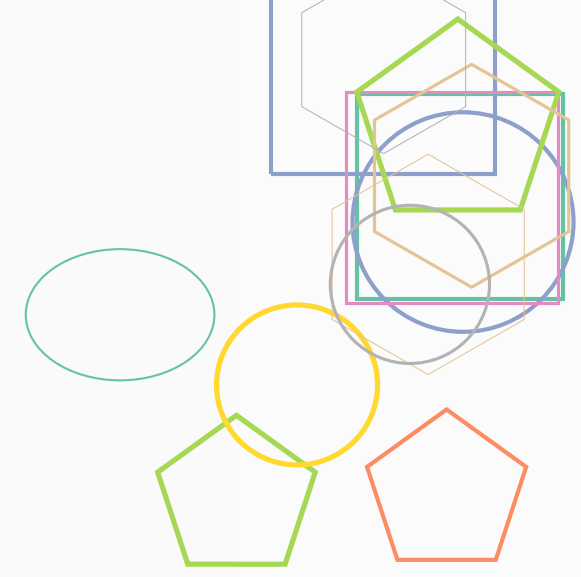[{"shape": "oval", "thickness": 1, "radius": 0.81, "center": [0.207, 0.454]}, {"shape": "square", "thickness": 2, "radius": 0.89, "center": [0.791, 0.659]}, {"shape": "pentagon", "thickness": 2, "radius": 0.72, "center": [0.768, 0.146]}, {"shape": "square", "thickness": 2, "radius": 0.96, "center": [0.659, 0.89]}, {"shape": "circle", "thickness": 2, "radius": 0.95, "center": [0.797, 0.615]}, {"shape": "square", "thickness": 1.5, "radius": 0.91, "center": [0.778, 0.658]}, {"shape": "pentagon", "thickness": 2.5, "radius": 0.71, "center": [0.407, 0.137]}, {"shape": "pentagon", "thickness": 2.5, "radius": 0.91, "center": [0.788, 0.783]}, {"shape": "circle", "thickness": 2.5, "radius": 0.69, "center": [0.511, 0.333]}, {"shape": "hexagon", "thickness": 1.5, "radius": 0.96, "center": [0.811, 0.695]}, {"shape": "hexagon", "thickness": 0.5, "radius": 0.95, "center": [0.737, 0.541]}, {"shape": "hexagon", "thickness": 0.5, "radius": 0.81, "center": [0.66, 0.896]}, {"shape": "circle", "thickness": 1.5, "radius": 0.68, "center": [0.705, 0.507]}]